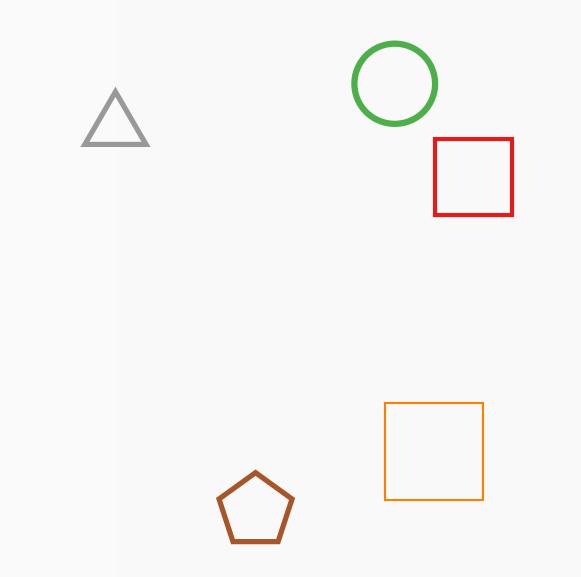[{"shape": "square", "thickness": 2, "radius": 0.33, "center": [0.814, 0.693]}, {"shape": "circle", "thickness": 3, "radius": 0.35, "center": [0.679, 0.854]}, {"shape": "square", "thickness": 1, "radius": 0.42, "center": [0.747, 0.218]}, {"shape": "pentagon", "thickness": 2.5, "radius": 0.33, "center": [0.44, 0.115]}, {"shape": "triangle", "thickness": 2.5, "radius": 0.3, "center": [0.199, 0.779]}]